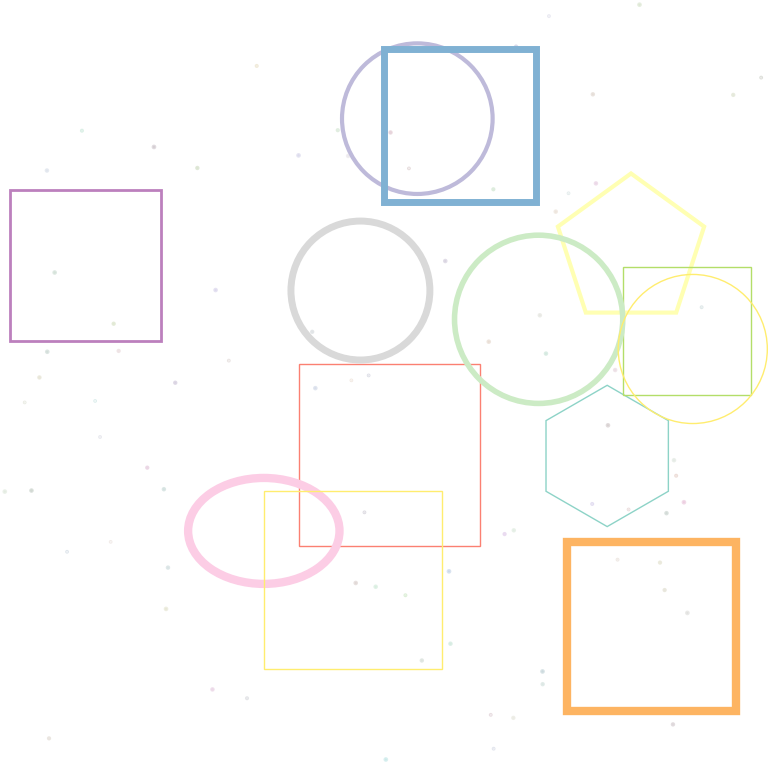[{"shape": "hexagon", "thickness": 0.5, "radius": 0.46, "center": [0.789, 0.408]}, {"shape": "pentagon", "thickness": 1.5, "radius": 0.5, "center": [0.819, 0.675]}, {"shape": "circle", "thickness": 1.5, "radius": 0.49, "center": [0.542, 0.846]}, {"shape": "square", "thickness": 0.5, "radius": 0.59, "center": [0.506, 0.409]}, {"shape": "square", "thickness": 2.5, "radius": 0.5, "center": [0.597, 0.837]}, {"shape": "square", "thickness": 3, "radius": 0.55, "center": [0.846, 0.186]}, {"shape": "square", "thickness": 0.5, "radius": 0.42, "center": [0.892, 0.57]}, {"shape": "oval", "thickness": 3, "radius": 0.49, "center": [0.343, 0.31]}, {"shape": "circle", "thickness": 2.5, "radius": 0.45, "center": [0.468, 0.623]}, {"shape": "square", "thickness": 1, "radius": 0.49, "center": [0.111, 0.655]}, {"shape": "circle", "thickness": 2, "radius": 0.55, "center": [0.7, 0.585]}, {"shape": "square", "thickness": 0.5, "radius": 0.58, "center": [0.459, 0.247]}, {"shape": "circle", "thickness": 0.5, "radius": 0.48, "center": [0.9, 0.547]}]